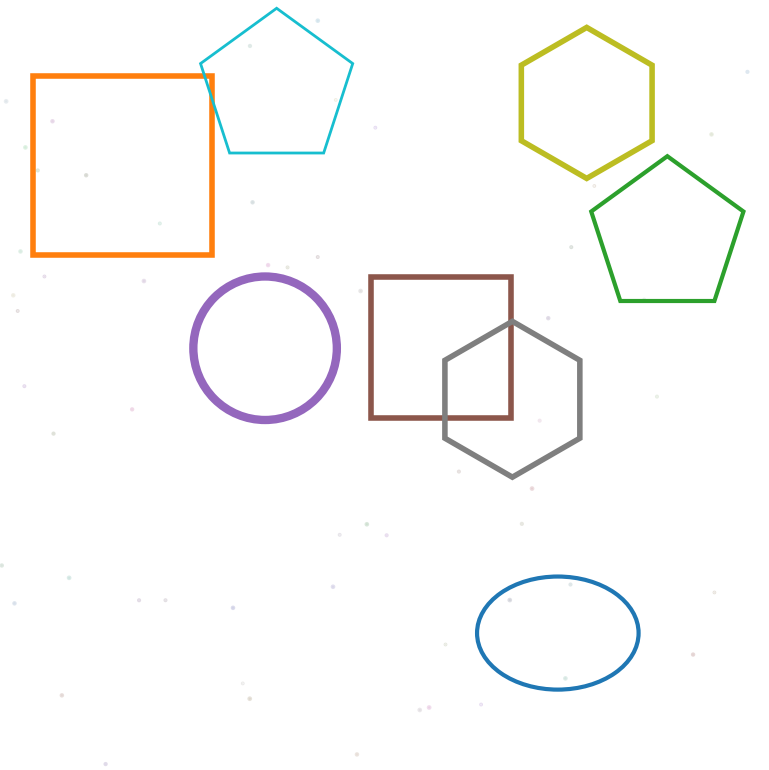[{"shape": "oval", "thickness": 1.5, "radius": 0.52, "center": [0.724, 0.178]}, {"shape": "square", "thickness": 2, "radius": 0.58, "center": [0.159, 0.785]}, {"shape": "pentagon", "thickness": 1.5, "radius": 0.52, "center": [0.867, 0.693]}, {"shape": "circle", "thickness": 3, "radius": 0.47, "center": [0.344, 0.548]}, {"shape": "square", "thickness": 2, "radius": 0.46, "center": [0.573, 0.549]}, {"shape": "hexagon", "thickness": 2, "radius": 0.51, "center": [0.665, 0.481]}, {"shape": "hexagon", "thickness": 2, "radius": 0.49, "center": [0.762, 0.866]}, {"shape": "pentagon", "thickness": 1, "radius": 0.52, "center": [0.359, 0.885]}]